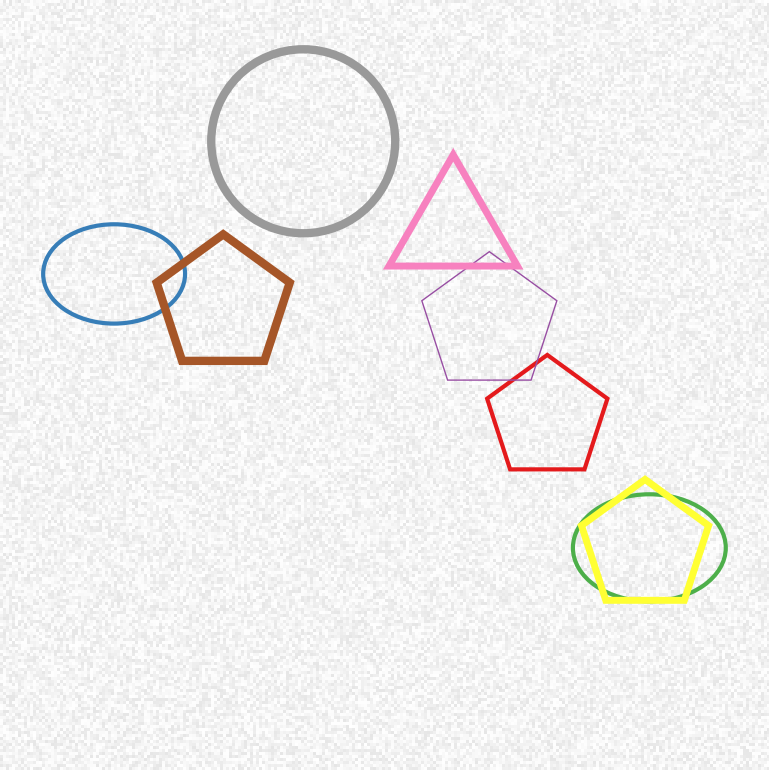[{"shape": "pentagon", "thickness": 1.5, "radius": 0.41, "center": [0.711, 0.457]}, {"shape": "oval", "thickness": 1.5, "radius": 0.46, "center": [0.148, 0.644]}, {"shape": "oval", "thickness": 1.5, "radius": 0.5, "center": [0.843, 0.289]}, {"shape": "pentagon", "thickness": 0.5, "radius": 0.46, "center": [0.636, 0.581]}, {"shape": "pentagon", "thickness": 2.5, "radius": 0.43, "center": [0.838, 0.291]}, {"shape": "pentagon", "thickness": 3, "radius": 0.45, "center": [0.29, 0.605]}, {"shape": "triangle", "thickness": 2.5, "radius": 0.48, "center": [0.589, 0.703]}, {"shape": "circle", "thickness": 3, "radius": 0.6, "center": [0.394, 0.817]}]